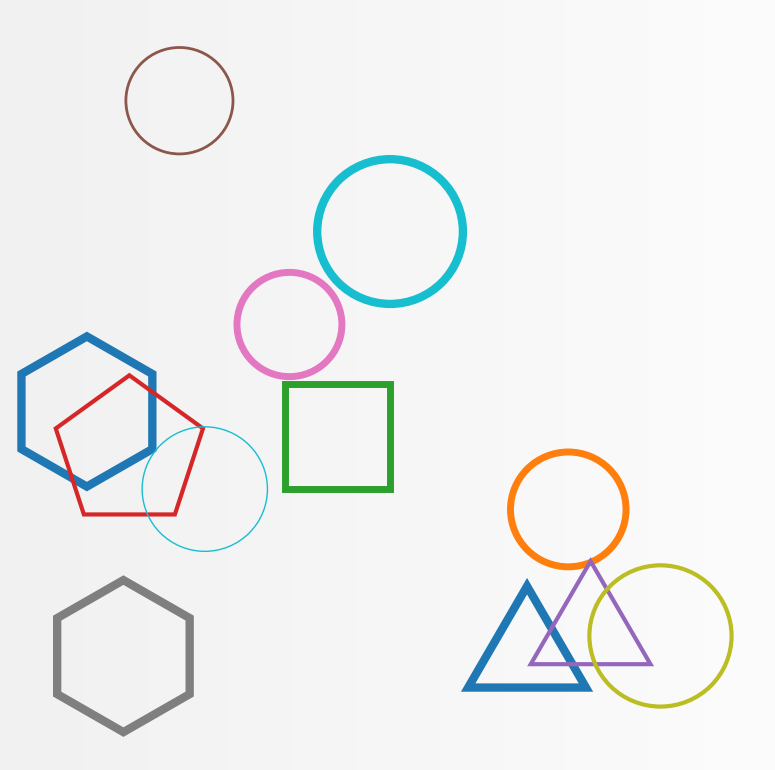[{"shape": "hexagon", "thickness": 3, "radius": 0.49, "center": [0.112, 0.466]}, {"shape": "triangle", "thickness": 3, "radius": 0.44, "center": [0.68, 0.151]}, {"shape": "circle", "thickness": 2.5, "radius": 0.37, "center": [0.733, 0.338]}, {"shape": "square", "thickness": 2.5, "radius": 0.34, "center": [0.436, 0.433]}, {"shape": "pentagon", "thickness": 1.5, "radius": 0.5, "center": [0.167, 0.413]}, {"shape": "triangle", "thickness": 1.5, "radius": 0.45, "center": [0.762, 0.182]}, {"shape": "circle", "thickness": 1, "radius": 0.35, "center": [0.232, 0.869]}, {"shape": "circle", "thickness": 2.5, "radius": 0.34, "center": [0.373, 0.579]}, {"shape": "hexagon", "thickness": 3, "radius": 0.49, "center": [0.159, 0.148]}, {"shape": "circle", "thickness": 1.5, "radius": 0.46, "center": [0.852, 0.174]}, {"shape": "circle", "thickness": 0.5, "radius": 0.4, "center": [0.264, 0.365]}, {"shape": "circle", "thickness": 3, "radius": 0.47, "center": [0.503, 0.699]}]